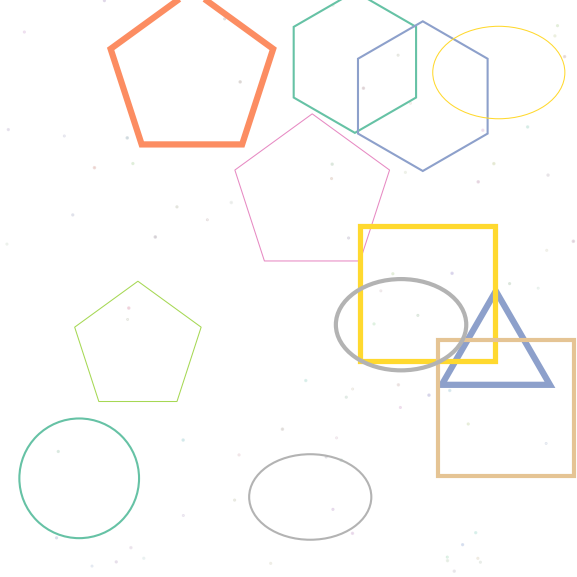[{"shape": "hexagon", "thickness": 1, "radius": 0.61, "center": [0.615, 0.891]}, {"shape": "circle", "thickness": 1, "radius": 0.52, "center": [0.137, 0.171]}, {"shape": "pentagon", "thickness": 3, "radius": 0.74, "center": [0.332, 0.869]}, {"shape": "triangle", "thickness": 3, "radius": 0.54, "center": [0.859, 0.387]}, {"shape": "hexagon", "thickness": 1, "radius": 0.65, "center": [0.732, 0.833]}, {"shape": "pentagon", "thickness": 0.5, "radius": 0.7, "center": [0.541, 0.661]}, {"shape": "pentagon", "thickness": 0.5, "radius": 0.58, "center": [0.239, 0.397]}, {"shape": "oval", "thickness": 0.5, "radius": 0.57, "center": [0.864, 0.874]}, {"shape": "square", "thickness": 2.5, "radius": 0.58, "center": [0.741, 0.491]}, {"shape": "square", "thickness": 2, "radius": 0.59, "center": [0.876, 0.293]}, {"shape": "oval", "thickness": 2, "radius": 0.56, "center": [0.694, 0.437]}, {"shape": "oval", "thickness": 1, "radius": 0.53, "center": [0.537, 0.139]}]